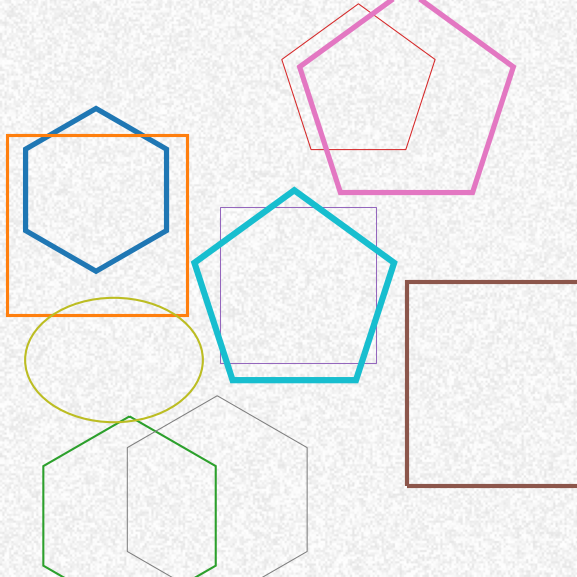[{"shape": "hexagon", "thickness": 2.5, "radius": 0.7, "center": [0.166, 0.67]}, {"shape": "square", "thickness": 1.5, "radius": 0.78, "center": [0.168, 0.609]}, {"shape": "hexagon", "thickness": 1, "radius": 0.86, "center": [0.224, 0.106]}, {"shape": "pentagon", "thickness": 0.5, "radius": 0.7, "center": [0.621, 0.853]}, {"shape": "square", "thickness": 0.5, "radius": 0.67, "center": [0.515, 0.505]}, {"shape": "square", "thickness": 2, "radius": 0.88, "center": [0.88, 0.335]}, {"shape": "pentagon", "thickness": 2.5, "radius": 0.97, "center": [0.704, 0.823]}, {"shape": "hexagon", "thickness": 0.5, "radius": 0.9, "center": [0.376, 0.134]}, {"shape": "oval", "thickness": 1, "radius": 0.77, "center": [0.197, 0.376]}, {"shape": "pentagon", "thickness": 3, "radius": 0.91, "center": [0.51, 0.488]}]